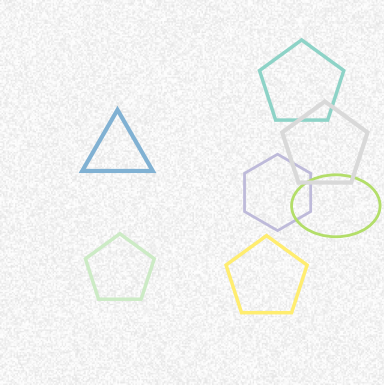[{"shape": "pentagon", "thickness": 2.5, "radius": 0.58, "center": [0.784, 0.781]}, {"shape": "hexagon", "thickness": 2, "radius": 0.5, "center": [0.721, 0.5]}, {"shape": "triangle", "thickness": 3, "radius": 0.53, "center": [0.305, 0.609]}, {"shape": "oval", "thickness": 2, "radius": 0.57, "center": [0.872, 0.466]}, {"shape": "pentagon", "thickness": 3, "radius": 0.58, "center": [0.844, 0.62]}, {"shape": "pentagon", "thickness": 2.5, "radius": 0.47, "center": [0.311, 0.299]}, {"shape": "pentagon", "thickness": 2.5, "radius": 0.55, "center": [0.692, 0.277]}]